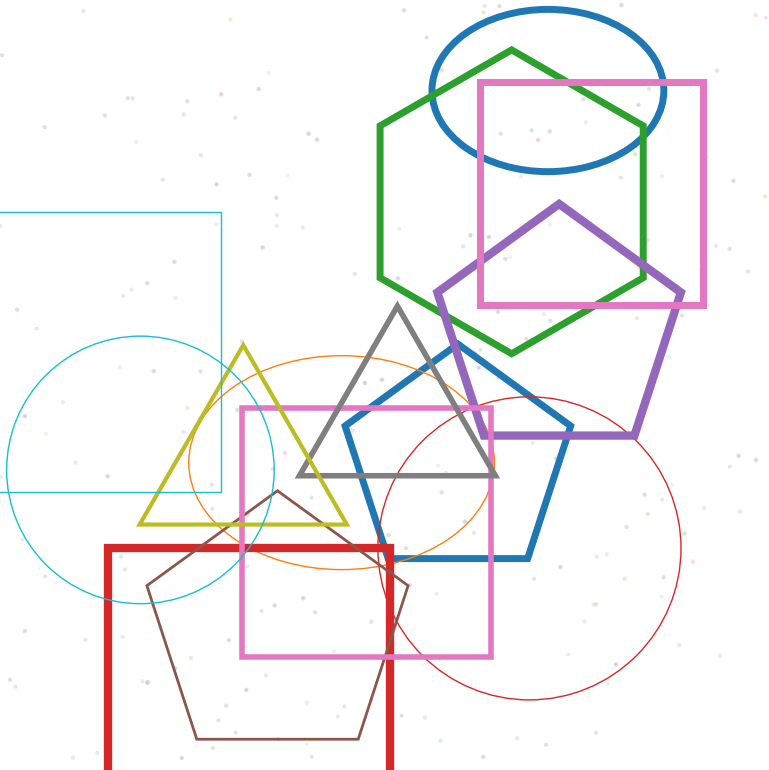[{"shape": "pentagon", "thickness": 2.5, "radius": 0.77, "center": [0.595, 0.399]}, {"shape": "oval", "thickness": 2.5, "radius": 0.75, "center": [0.712, 0.882]}, {"shape": "oval", "thickness": 0.5, "radius": 0.99, "center": [0.444, 0.399]}, {"shape": "hexagon", "thickness": 2.5, "radius": 0.99, "center": [0.664, 0.738]}, {"shape": "square", "thickness": 3, "radius": 0.92, "center": [0.323, 0.105]}, {"shape": "circle", "thickness": 0.5, "radius": 0.98, "center": [0.688, 0.288]}, {"shape": "pentagon", "thickness": 3, "radius": 0.83, "center": [0.726, 0.569]}, {"shape": "pentagon", "thickness": 1, "radius": 0.89, "center": [0.36, 0.184]}, {"shape": "square", "thickness": 2, "radius": 0.81, "center": [0.476, 0.308]}, {"shape": "square", "thickness": 2.5, "radius": 0.72, "center": [0.768, 0.749]}, {"shape": "triangle", "thickness": 2, "radius": 0.73, "center": [0.516, 0.456]}, {"shape": "triangle", "thickness": 1.5, "radius": 0.78, "center": [0.316, 0.396]}, {"shape": "square", "thickness": 0.5, "radius": 0.91, "center": [0.105, 0.543]}, {"shape": "circle", "thickness": 0.5, "radius": 0.87, "center": [0.182, 0.39]}]